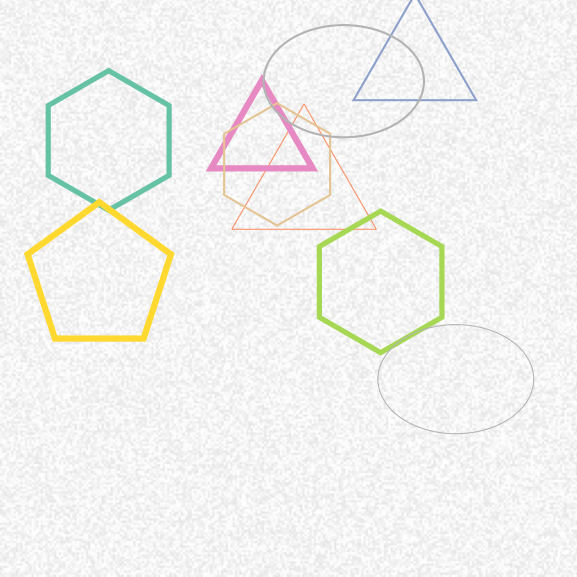[{"shape": "hexagon", "thickness": 2.5, "radius": 0.6, "center": [0.188, 0.756]}, {"shape": "triangle", "thickness": 0.5, "radius": 0.72, "center": [0.527, 0.674]}, {"shape": "triangle", "thickness": 1, "radius": 0.61, "center": [0.718, 0.887]}, {"shape": "triangle", "thickness": 3, "radius": 0.51, "center": [0.453, 0.758]}, {"shape": "hexagon", "thickness": 2.5, "radius": 0.61, "center": [0.659, 0.511]}, {"shape": "pentagon", "thickness": 3, "radius": 0.65, "center": [0.172, 0.518]}, {"shape": "hexagon", "thickness": 1, "radius": 0.53, "center": [0.48, 0.714]}, {"shape": "oval", "thickness": 1, "radius": 0.69, "center": [0.595, 0.859]}, {"shape": "oval", "thickness": 0.5, "radius": 0.67, "center": [0.789, 0.343]}]